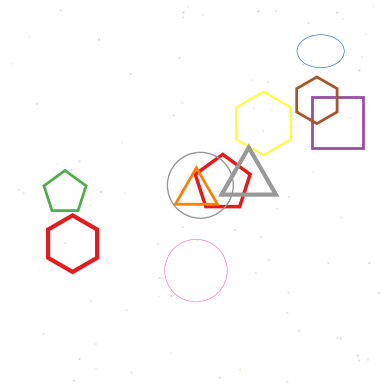[{"shape": "pentagon", "thickness": 2.5, "radius": 0.37, "center": [0.578, 0.524]}, {"shape": "hexagon", "thickness": 3, "radius": 0.37, "center": [0.189, 0.367]}, {"shape": "oval", "thickness": 0.5, "radius": 0.31, "center": [0.833, 0.867]}, {"shape": "pentagon", "thickness": 2, "radius": 0.29, "center": [0.169, 0.5]}, {"shape": "square", "thickness": 2, "radius": 0.33, "center": [0.876, 0.683]}, {"shape": "triangle", "thickness": 2, "radius": 0.32, "center": [0.51, 0.501]}, {"shape": "hexagon", "thickness": 1.5, "radius": 0.41, "center": [0.684, 0.679]}, {"shape": "hexagon", "thickness": 2, "radius": 0.3, "center": [0.823, 0.739]}, {"shape": "circle", "thickness": 0.5, "radius": 0.41, "center": [0.509, 0.297]}, {"shape": "triangle", "thickness": 3, "radius": 0.41, "center": [0.646, 0.535]}, {"shape": "circle", "thickness": 1, "radius": 0.43, "center": [0.52, 0.519]}]